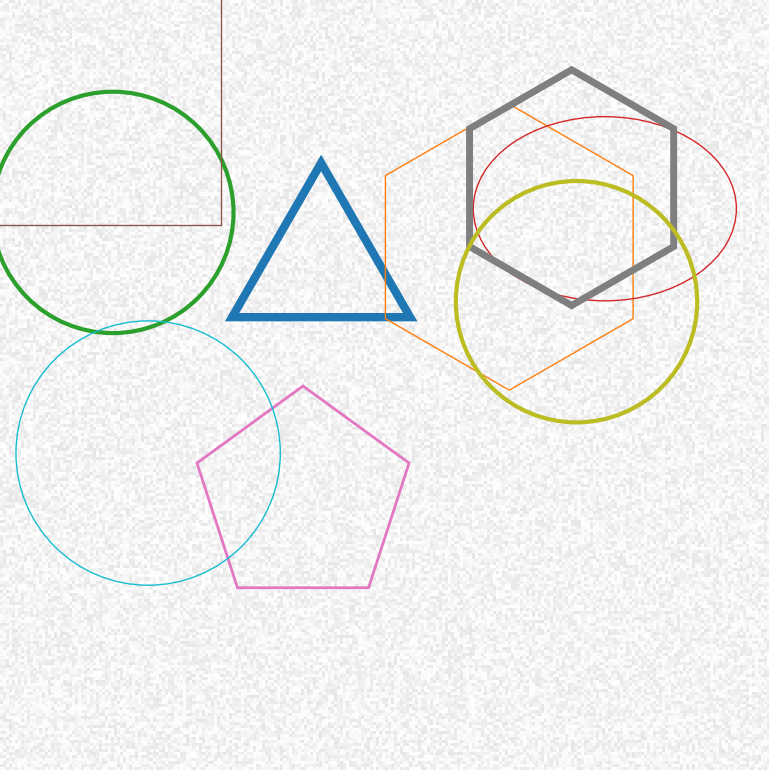[{"shape": "triangle", "thickness": 3, "radius": 0.67, "center": [0.417, 0.655]}, {"shape": "hexagon", "thickness": 0.5, "radius": 0.93, "center": [0.661, 0.679]}, {"shape": "circle", "thickness": 1.5, "radius": 0.78, "center": [0.147, 0.724]}, {"shape": "oval", "thickness": 0.5, "radius": 0.85, "center": [0.785, 0.729]}, {"shape": "square", "thickness": 0.5, "radius": 0.92, "center": [0.102, 0.891]}, {"shape": "pentagon", "thickness": 1, "radius": 0.72, "center": [0.394, 0.354]}, {"shape": "hexagon", "thickness": 2.5, "radius": 0.77, "center": [0.742, 0.756]}, {"shape": "circle", "thickness": 1.5, "radius": 0.78, "center": [0.749, 0.608]}, {"shape": "circle", "thickness": 0.5, "radius": 0.86, "center": [0.192, 0.412]}]